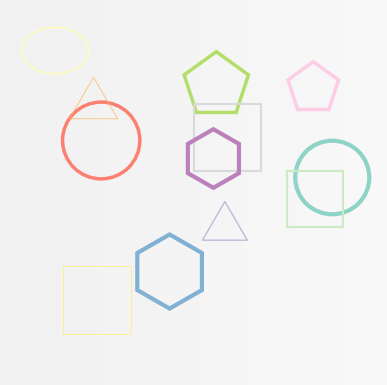[{"shape": "circle", "thickness": 3, "radius": 0.48, "center": [0.857, 0.539]}, {"shape": "oval", "thickness": 1, "radius": 0.43, "center": [0.143, 0.869]}, {"shape": "triangle", "thickness": 1, "radius": 0.33, "center": [0.58, 0.41]}, {"shape": "circle", "thickness": 2.5, "radius": 0.5, "center": [0.261, 0.635]}, {"shape": "hexagon", "thickness": 3, "radius": 0.48, "center": [0.438, 0.295]}, {"shape": "triangle", "thickness": 0.5, "radius": 0.36, "center": [0.241, 0.727]}, {"shape": "pentagon", "thickness": 2.5, "radius": 0.44, "center": [0.558, 0.778]}, {"shape": "pentagon", "thickness": 2.5, "radius": 0.34, "center": [0.808, 0.771]}, {"shape": "square", "thickness": 1.5, "radius": 0.43, "center": [0.586, 0.642]}, {"shape": "hexagon", "thickness": 3, "radius": 0.38, "center": [0.551, 0.588]}, {"shape": "square", "thickness": 1.5, "radius": 0.36, "center": [0.814, 0.484]}, {"shape": "square", "thickness": 0.5, "radius": 0.44, "center": [0.251, 0.221]}]